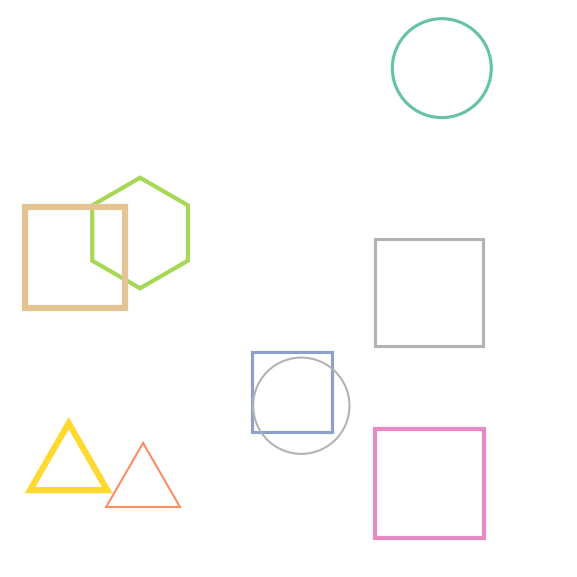[{"shape": "circle", "thickness": 1.5, "radius": 0.43, "center": [0.765, 0.881]}, {"shape": "triangle", "thickness": 1, "radius": 0.37, "center": [0.248, 0.158]}, {"shape": "square", "thickness": 1.5, "radius": 0.35, "center": [0.506, 0.321]}, {"shape": "square", "thickness": 2, "radius": 0.47, "center": [0.744, 0.162]}, {"shape": "hexagon", "thickness": 2, "radius": 0.48, "center": [0.243, 0.596]}, {"shape": "triangle", "thickness": 3, "radius": 0.39, "center": [0.119, 0.189]}, {"shape": "square", "thickness": 3, "radius": 0.44, "center": [0.13, 0.553]}, {"shape": "square", "thickness": 1.5, "radius": 0.46, "center": [0.743, 0.493]}, {"shape": "circle", "thickness": 1, "radius": 0.42, "center": [0.522, 0.297]}]